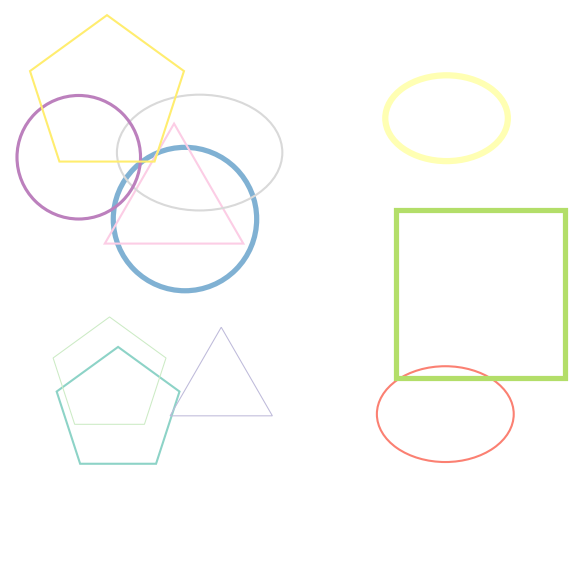[{"shape": "pentagon", "thickness": 1, "radius": 0.56, "center": [0.204, 0.287]}, {"shape": "oval", "thickness": 3, "radius": 0.53, "center": [0.773, 0.794]}, {"shape": "triangle", "thickness": 0.5, "radius": 0.51, "center": [0.383, 0.33]}, {"shape": "oval", "thickness": 1, "radius": 0.59, "center": [0.771, 0.282]}, {"shape": "circle", "thickness": 2.5, "radius": 0.62, "center": [0.32, 0.62]}, {"shape": "square", "thickness": 2.5, "radius": 0.73, "center": [0.833, 0.49]}, {"shape": "triangle", "thickness": 1, "radius": 0.69, "center": [0.301, 0.647]}, {"shape": "oval", "thickness": 1, "radius": 0.72, "center": [0.346, 0.735]}, {"shape": "circle", "thickness": 1.5, "radius": 0.53, "center": [0.136, 0.727]}, {"shape": "pentagon", "thickness": 0.5, "radius": 0.51, "center": [0.19, 0.348]}, {"shape": "pentagon", "thickness": 1, "radius": 0.7, "center": [0.185, 0.833]}]